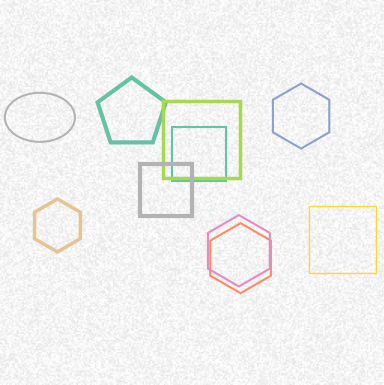[{"shape": "square", "thickness": 1.5, "radius": 0.35, "center": [0.518, 0.6]}, {"shape": "pentagon", "thickness": 3, "radius": 0.47, "center": [0.342, 0.706]}, {"shape": "hexagon", "thickness": 1.5, "radius": 0.45, "center": [0.625, 0.329]}, {"shape": "hexagon", "thickness": 1.5, "radius": 0.42, "center": [0.782, 0.699]}, {"shape": "hexagon", "thickness": 1.5, "radius": 0.46, "center": [0.62, 0.349]}, {"shape": "square", "thickness": 2.5, "radius": 0.5, "center": [0.523, 0.637]}, {"shape": "square", "thickness": 1, "radius": 0.44, "center": [0.891, 0.378]}, {"shape": "hexagon", "thickness": 2.5, "radius": 0.34, "center": [0.149, 0.414]}, {"shape": "square", "thickness": 3, "radius": 0.34, "center": [0.432, 0.506]}, {"shape": "oval", "thickness": 1.5, "radius": 0.46, "center": [0.104, 0.695]}]